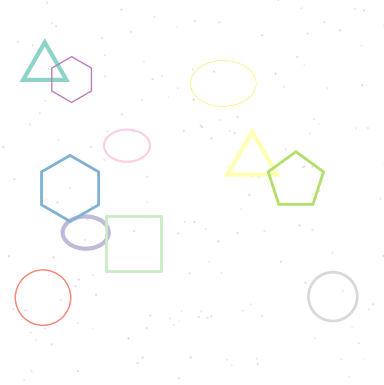[{"shape": "triangle", "thickness": 3, "radius": 0.32, "center": [0.116, 0.825]}, {"shape": "triangle", "thickness": 3, "radius": 0.37, "center": [0.655, 0.584]}, {"shape": "oval", "thickness": 3, "radius": 0.3, "center": [0.223, 0.396]}, {"shape": "circle", "thickness": 1, "radius": 0.36, "center": [0.112, 0.227]}, {"shape": "hexagon", "thickness": 2, "radius": 0.43, "center": [0.182, 0.511]}, {"shape": "pentagon", "thickness": 2, "radius": 0.38, "center": [0.769, 0.53]}, {"shape": "oval", "thickness": 1.5, "radius": 0.3, "center": [0.33, 0.622]}, {"shape": "circle", "thickness": 2, "radius": 0.32, "center": [0.865, 0.23]}, {"shape": "hexagon", "thickness": 1, "radius": 0.3, "center": [0.186, 0.793]}, {"shape": "square", "thickness": 2, "radius": 0.36, "center": [0.346, 0.367]}, {"shape": "oval", "thickness": 0.5, "radius": 0.43, "center": [0.58, 0.783]}]